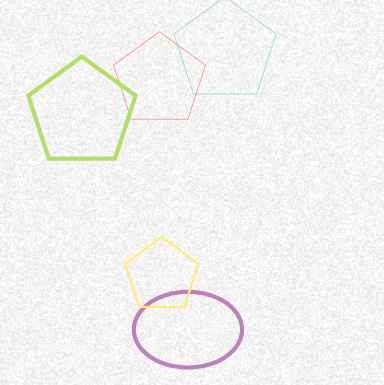[{"shape": "pentagon", "thickness": 0.5, "radius": 0.7, "center": [0.585, 0.869]}, {"shape": "pentagon", "thickness": 0.5, "radius": 0.63, "center": [0.414, 0.792]}, {"shape": "pentagon", "thickness": 3, "radius": 0.73, "center": [0.213, 0.706]}, {"shape": "oval", "thickness": 3, "radius": 0.7, "center": [0.488, 0.144]}, {"shape": "pentagon", "thickness": 1.5, "radius": 0.5, "center": [0.42, 0.284]}]